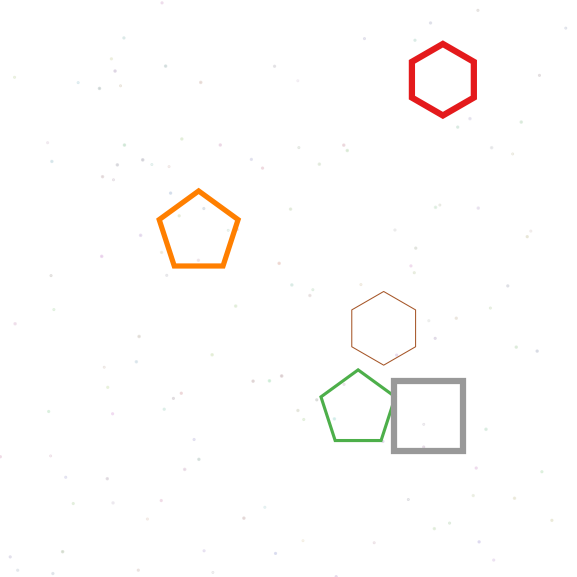[{"shape": "hexagon", "thickness": 3, "radius": 0.31, "center": [0.767, 0.861]}, {"shape": "pentagon", "thickness": 1.5, "radius": 0.34, "center": [0.62, 0.291]}, {"shape": "pentagon", "thickness": 2.5, "radius": 0.36, "center": [0.344, 0.597]}, {"shape": "hexagon", "thickness": 0.5, "radius": 0.32, "center": [0.664, 0.431]}, {"shape": "square", "thickness": 3, "radius": 0.3, "center": [0.742, 0.279]}]